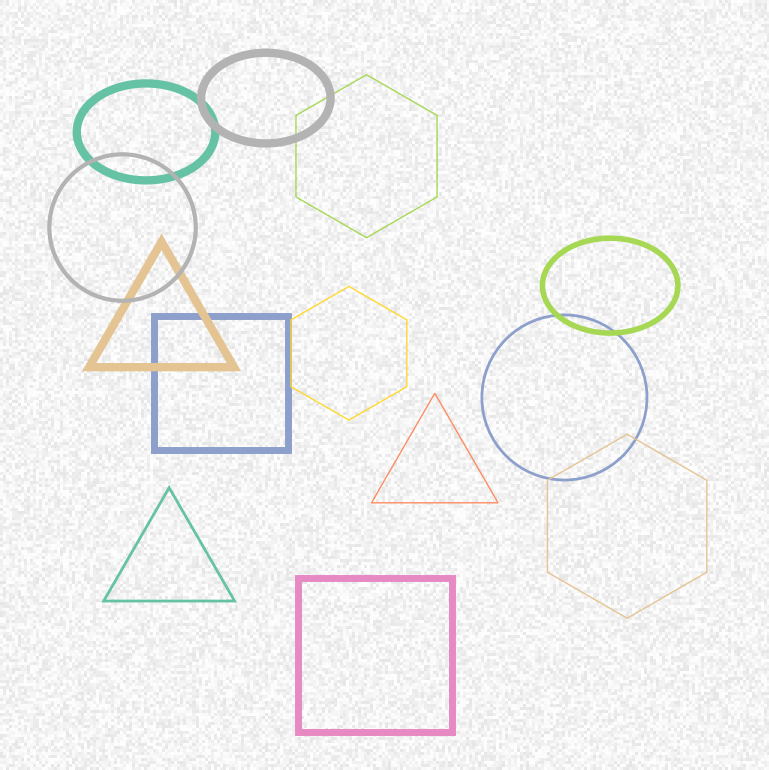[{"shape": "triangle", "thickness": 1, "radius": 0.49, "center": [0.22, 0.269]}, {"shape": "oval", "thickness": 3, "radius": 0.45, "center": [0.19, 0.829]}, {"shape": "triangle", "thickness": 0.5, "radius": 0.47, "center": [0.565, 0.394]}, {"shape": "square", "thickness": 2.5, "radius": 0.44, "center": [0.287, 0.502]}, {"shape": "circle", "thickness": 1, "radius": 0.54, "center": [0.733, 0.484]}, {"shape": "square", "thickness": 2.5, "radius": 0.5, "center": [0.487, 0.15]}, {"shape": "hexagon", "thickness": 0.5, "radius": 0.53, "center": [0.476, 0.797]}, {"shape": "oval", "thickness": 2, "radius": 0.44, "center": [0.792, 0.629]}, {"shape": "hexagon", "thickness": 0.5, "radius": 0.43, "center": [0.453, 0.541]}, {"shape": "triangle", "thickness": 3, "radius": 0.54, "center": [0.21, 0.577]}, {"shape": "hexagon", "thickness": 0.5, "radius": 0.6, "center": [0.814, 0.317]}, {"shape": "circle", "thickness": 1.5, "radius": 0.48, "center": [0.159, 0.705]}, {"shape": "oval", "thickness": 3, "radius": 0.42, "center": [0.345, 0.873]}]